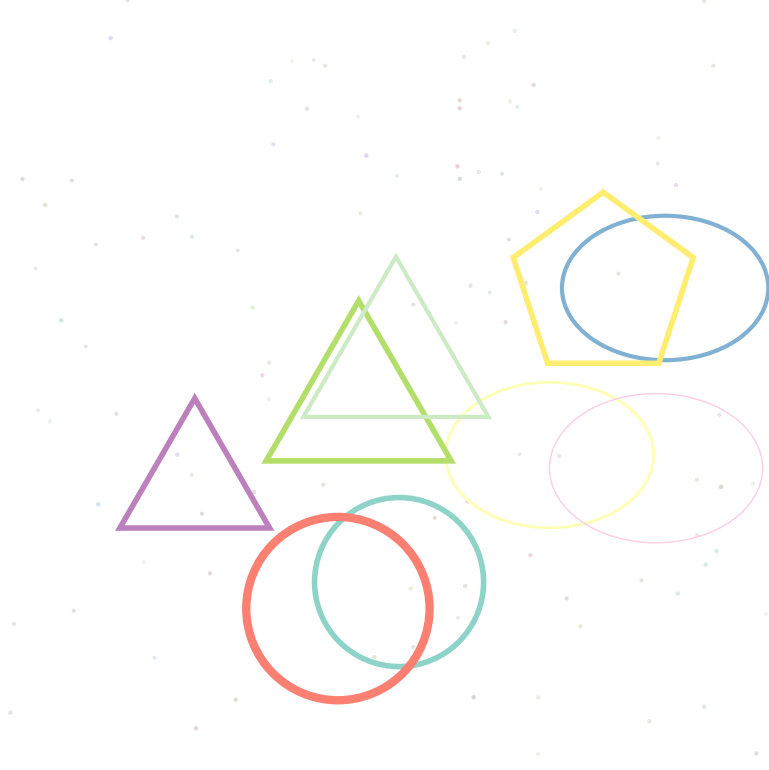[{"shape": "circle", "thickness": 2, "radius": 0.55, "center": [0.518, 0.244]}, {"shape": "oval", "thickness": 1, "radius": 0.68, "center": [0.714, 0.409]}, {"shape": "circle", "thickness": 3, "radius": 0.6, "center": [0.439, 0.21]}, {"shape": "oval", "thickness": 1.5, "radius": 0.67, "center": [0.864, 0.626]}, {"shape": "triangle", "thickness": 2, "radius": 0.69, "center": [0.466, 0.471]}, {"shape": "oval", "thickness": 0.5, "radius": 0.69, "center": [0.852, 0.392]}, {"shape": "triangle", "thickness": 2, "radius": 0.56, "center": [0.253, 0.37]}, {"shape": "triangle", "thickness": 1.5, "radius": 0.69, "center": [0.514, 0.528]}, {"shape": "pentagon", "thickness": 2, "radius": 0.61, "center": [0.783, 0.628]}]